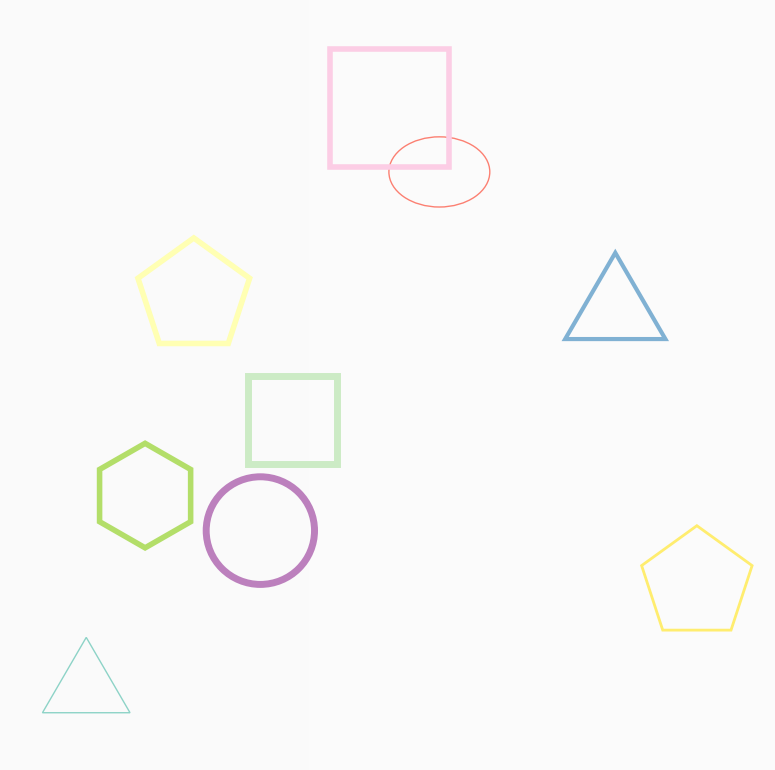[{"shape": "triangle", "thickness": 0.5, "radius": 0.33, "center": [0.111, 0.107]}, {"shape": "pentagon", "thickness": 2, "radius": 0.38, "center": [0.25, 0.615]}, {"shape": "oval", "thickness": 0.5, "radius": 0.33, "center": [0.567, 0.777]}, {"shape": "triangle", "thickness": 1.5, "radius": 0.37, "center": [0.794, 0.597]}, {"shape": "hexagon", "thickness": 2, "radius": 0.34, "center": [0.187, 0.356]}, {"shape": "square", "thickness": 2, "radius": 0.38, "center": [0.502, 0.86]}, {"shape": "circle", "thickness": 2.5, "radius": 0.35, "center": [0.336, 0.311]}, {"shape": "square", "thickness": 2.5, "radius": 0.29, "center": [0.377, 0.454]}, {"shape": "pentagon", "thickness": 1, "radius": 0.37, "center": [0.899, 0.242]}]